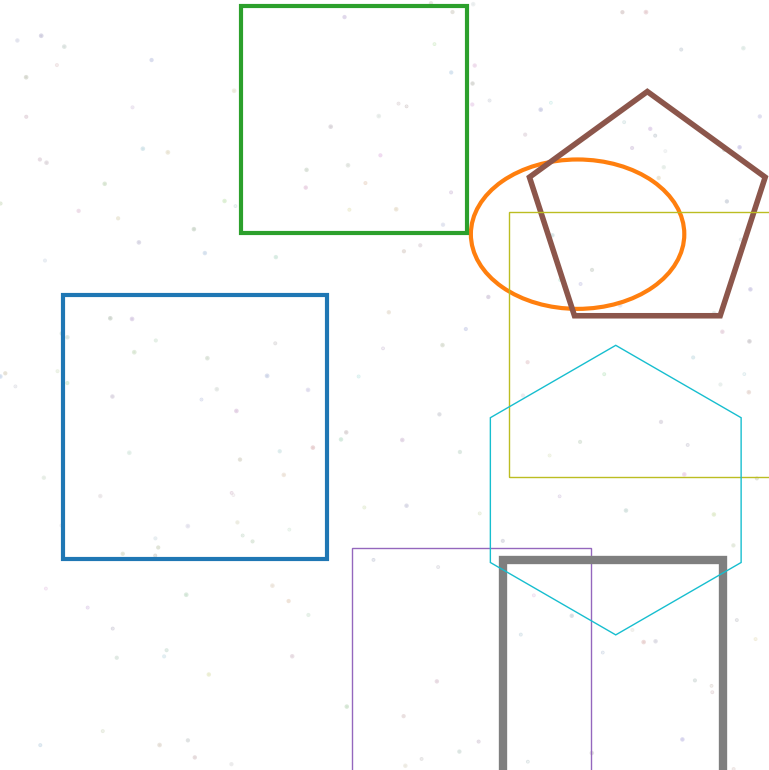[{"shape": "square", "thickness": 1.5, "radius": 0.86, "center": [0.253, 0.445]}, {"shape": "oval", "thickness": 1.5, "radius": 0.69, "center": [0.75, 0.696]}, {"shape": "square", "thickness": 1.5, "radius": 0.74, "center": [0.46, 0.845]}, {"shape": "square", "thickness": 0.5, "radius": 0.78, "center": [0.613, 0.132]}, {"shape": "pentagon", "thickness": 2, "radius": 0.8, "center": [0.841, 0.72]}, {"shape": "square", "thickness": 3, "radius": 0.72, "center": [0.796, 0.129]}, {"shape": "square", "thickness": 0.5, "radius": 0.86, "center": [0.834, 0.553]}, {"shape": "hexagon", "thickness": 0.5, "radius": 0.94, "center": [0.8, 0.363]}]